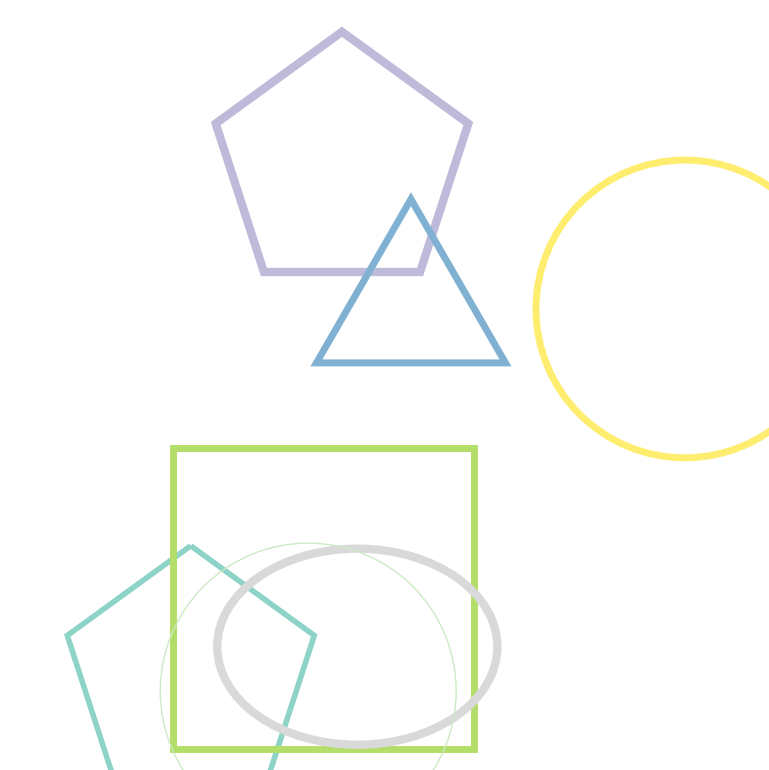[{"shape": "pentagon", "thickness": 2, "radius": 0.84, "center": [0.248, 0.123]}, {"shape": "pentagon", "thickness": 3, "radius": 0.86, "center": [0.444, 0.786]}, {"shape": "triangle", "thickness": 2.5, "radius": 0.71, "center": [0.534, 0.6]}, {"shape": "square", "thickness": 2.5, "radius": 0.98, "center": [0.421, 0.223]}, {"shape": "oval", "thickness": 3, "radius": 0.91, "center": [0.464, 0.16]}, {"shape": "circle", "thickness": 0.5, "radius": 0.96, "center": [0.4, 0.102]}, {"shape": "circle", "thickness": 2.5, "radius": 0.97, "center": [0.889, 0.599]}]